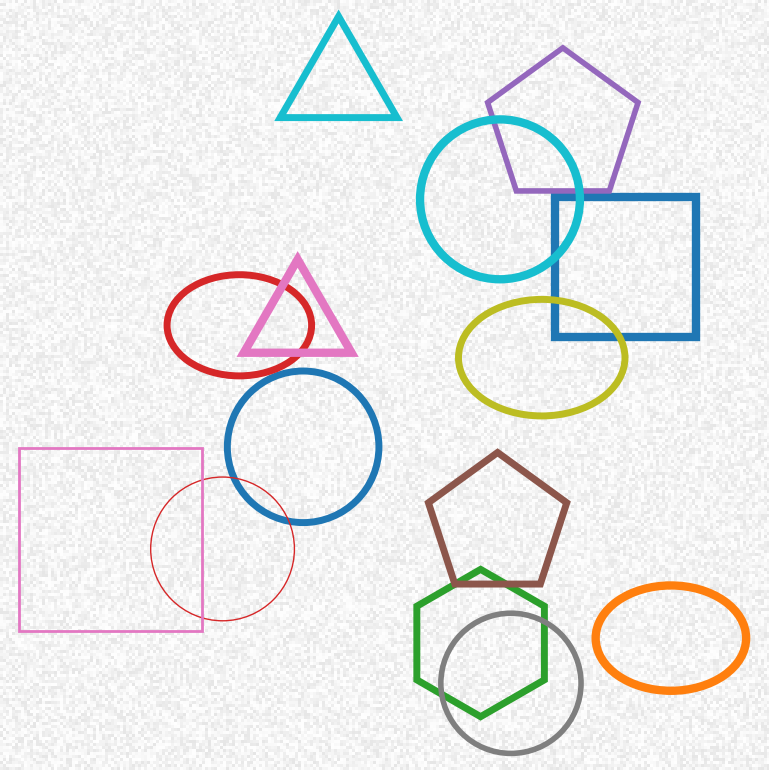[{"shape": "square", "thickness": 3, "radius": 0.46, "center": [0.812, 0.653]}, {"shape": "circle", "thickness": 2.5, "radius": 0.49, "center": [0.394, 0.42]}, {"shape": "oval", "thickness": 3, "radius": 0.49, "center": [0.871, 0.171]}, {"shape": "hexagon", "thickness": 2.5, "radius": 0.48, "center": [0.624, 0.165]}, {"shape": "circle", "thickness": 0.5, "radius": 0.47, "center": [0.289, 0.287]}, {"shape": "oval", "thickness": 2.5, "radius": 0.47, "center": [0.311, 0.578]}, {"shape": "pentagon", "thickness": 2, "radius": 0.51, "center": [0.731, 0.835]}, {"shape": "pentagon", "thickness": 2.5, "radius": 0.47, "center": [0.646, 0.318]}, {"shape": "square", "thickness": 1, "radius": 0.59, "center": [0.144, 0.3]}, {"shape": "triangle", "thickness": 3, "radius": 0.4, "center": [0.387, 0.582]}, {"shape": "circle", "thickness": 2, "radius": 0.46, "center": [0.664, 0.113]}, {"shape": "oval", "thickness": 2.5, "radius": 0.54, "center": [0.704, 0.536]}, {"shape": "triangle", "thickness": 2.5, "radius": 0.44, "center": [0.44, 0.891]}, {"shape": "circle", "thickness": 3, "radius": 0.52, "center": [0.649, 0.741]}]